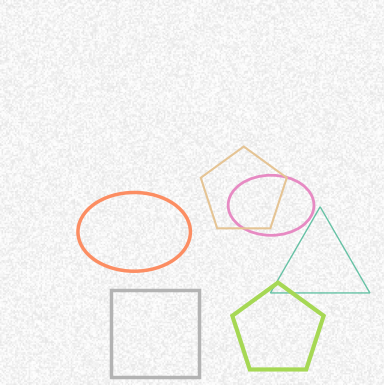[{"shape": "triangle", "thickness": 1, "radius": 0.75, "center": [0.832, 0.314]}, {"shape": "oval", "thickness": 2.5, "radius": 0.73, "center": [0.349, 0.398]}, {"shape": "oval", "thickness": 2, "radius": 0.56, "center": [0.704, 0.467]}, {"shape": "pentagon", "thickness": 3, "radius": 0.62, "center": [0.722, 0.141]}, {"shape": "pentagon", "thickness": 1.5, "radius": 0.59, "center": [0.633, 0.502]}, {"shape": "square", "thickness": 2.5, "radius": 0.57, "center": [0.403, 0.134]}]